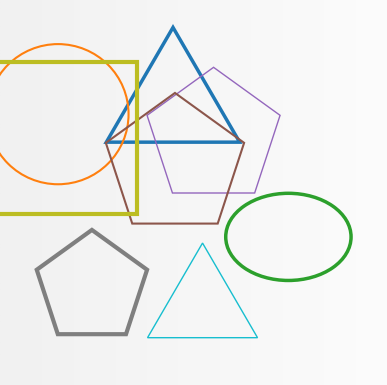[{"shape": "triangle", "thickness": 2.5, "radius": 0.99, "center": [0.446, 0.73]}, {"shape": "circle", "thickness": 1.5, "radius": 0.91, "center": [0.15, 0.703]}, {"shape": "oval", "thickness": 2.5, "radius": 0.81, "center": [0.744, 0.385]}, {"shape": "pentagon", "thickness": 1, "radius": 0.9, "center": [0.551, 0.645]}, {"shape": "pentagon", "thickness": 1.5, "radius": 0.94, "center": [0.452, 0.571]}, {"shape": "pentagon", "thickness": 3, "radius": 0.75, "center": [0.237, 0.253]}, {"shape": "square", "thickness": 3, "radius": 0.99, "center": [0.157, 0.641]}, {"shape": "triangle", "thickness": 1, "radius": 0.82, "center": [0.523, 0.205]}]